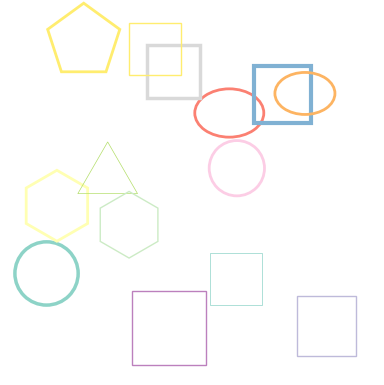[{"shape": "circle", "thickness": 2.5, "radius": 0.41, "center": [0.121, 0.29]}, {"shape": "square", "thickness": 0.5, "radius": 0.34, "center": [0.613, 0.274]}, {"shape": "hexagon", "thickness": 2, "radius": 0.46, "center": [0.148, 0.466]}, {"shape": "square", "thickness": 1, "radius": 0.38, "center": [0.849, 0.153]}, {"shape": "oval", "thickness": 2, "radius": 0.45, "center": [0.596, 0.706]}, {"shape": "square", "thickness": 3, "radius": 0.37, "center": [0.734, 0.755]}, {"shape": "oval", "thickness": 2, "radius": 0.39, "center": [0.792, 0.757]}, {"shape": "triangle", "thickness": 0.5, "radius": 0.45, "center": [0.28, 0.542]}, {"shape": "circle", "thickness": 2, "radius": 0.36, "center": [0.615, 0.563]}, {"shape": "square", "thickness": 2.5, "radius": 0.34, "center": [0.451, 0.814]}, {"shape": "square", "thickness": 1, "radius": 0.48, "center": [0.439, 0.148]}, {"shape": "hexagon", "thickness": 1, "radius": 0.43, "center": [0.335, 0.416]}, {"shape": "square", "thickness": 1, "radius": 0.34, "center": [0.403, 0.872]}, {"shape": "pentagon", "thickness": 2, "radius": 0.49, "center": [0.217, 0.893]}]